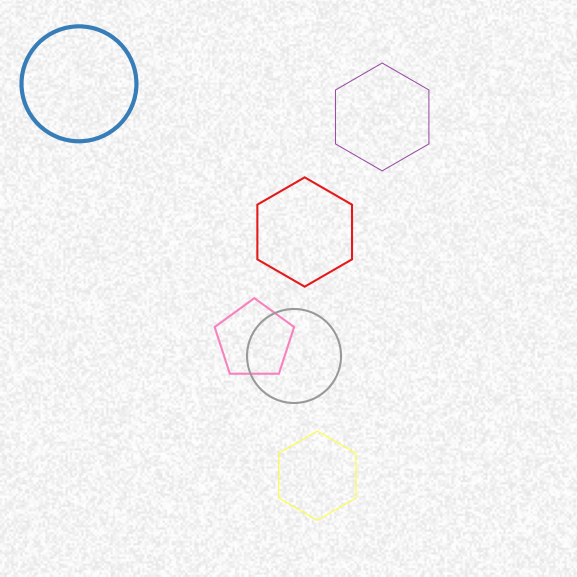[{"shape": "hexagon", "thickness": 1, "radius": 0.47, "center": [0.528, 0.597]}, {"shape": "circle", "thickness": 2, "radius": 0.5, "center": [0.137, 0.854]}, {"shape": "hexagon", "thickness": 0.5, "radius": 0.47, "center": [0.662, 0.797]}, {"shape": "hexagon", "thickness": 0.5, "radius": 0.39, "center": [0.549, 0.176]}, {"shape": "pentagon", "thickness": 1, "radius": 0.36, "center": [0.44, 0.411]}, {"shape": "circle", "thickness": 1, "radius": 0.41, "center": [0.509, 0.383]}]